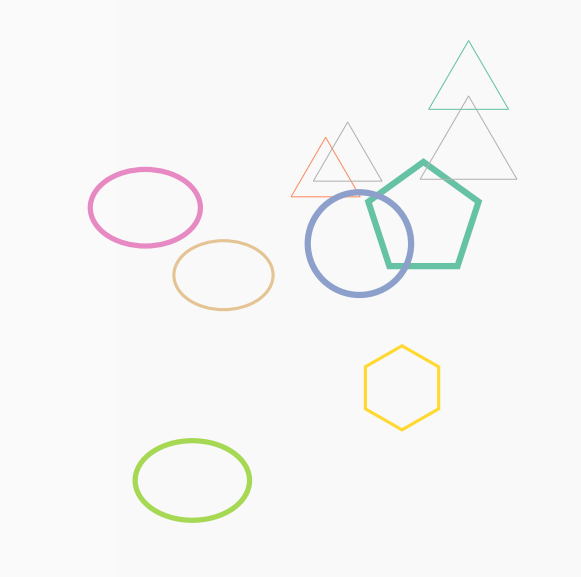[{"shape": "pentagon", "thickness": 3, "radius": 0.5, "center": [0.728, 0.619]}, {"shape": "triangle", "thickness": 0.5, "radius": 0.4, "center": [0.806, 0.849]}, {"shape": "triangle", "thickness": 0.5, "radius": 0.34, "center": [0.56, 0.693]}, {"shape": "circle", "thickness": 3, "radius": 0.44, "center": [0.618, 0.577]}, {"shape": "oval", "thickness": 2.5, "radius": 0.47, "center": [0.25, 0.639]}, {"shape": "oval", "thickness": 2.5, "radius": 0.49, "center": [0.331, 0.167]}, {"shape": "hexagon", "thickness": 1.5, "radius": 0.36, "center": [0.692, 0.328]}, {"shape": "oval", "thickness": 1.5, "radius": 0.43, "center": [0.384, 0.523]}, {"shape": "triangle", "thickness": 0.5, "radius": 0.34, "center": [0.598, 0.72]}, {"shape": "triangle", "thickness": 0.5, "radius": 0.48, "center": [0.806, 0.737]}]